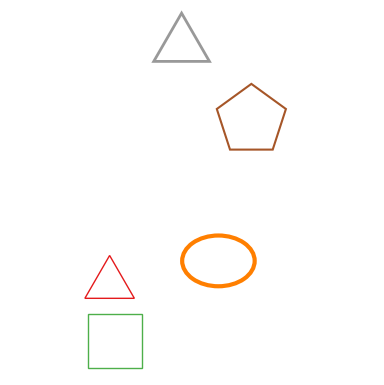[{"shape": "triangle", "thickness": 1, "radius": 0.37, "center": [0.285, 0.262]}, {"shape": "square", "thickness": 1, "radius": 0.35, "center": [0.299, 0.114]}, {"shape": "oval", "thickness": 3, "radius": 0.47, "center": [0.567, 0.322]}, {"shape": "pentagon", "thickness": 1.5, "radius": 0.47, "center": [0.653, 0.688]}, {"shape": "triangle", "thickness": 2, "radius": 0.42, "center": [0.472, 0.882]}]